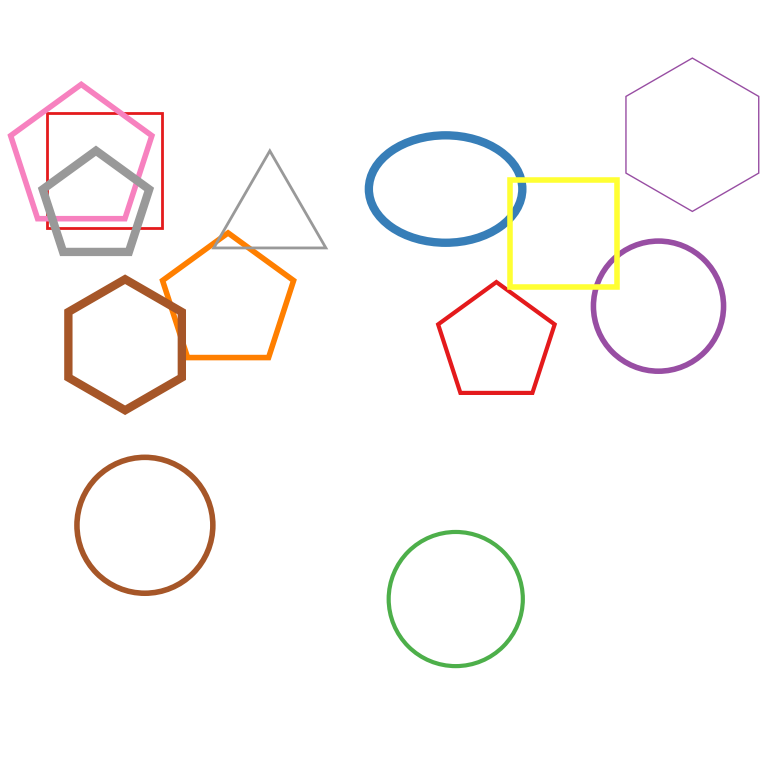[{"shape": "pentagon", "thickness": 1.5, "radius": 0.4, "center": [0.645, 0.554]}, {"shape": "square", "thickness": 1, "radius": 0.37, "center": [0.136, 0.779]}, {"shape": "oval", "thickness": 3, "radius": 0.5, "center": [0.579, 0.754]}, {"shape": "circle", "thickness": 1.5, "radius": 0.44, "center": [0.592, 0.222]}, {"shape": "hexagon", "thickness": 0.5, "radius": 0.5, "center": [0.899, 0.825]}, {"shape": "circle", "thickness": 2, "radius": 0.42, "center": [0.855, 0.602]}, {"shape": "pentagon", "thickness": 2, "radius": 0.45, "center": [0.296, 0.608]}, {"shape": "square", "thickness": 2, "radius": 0.35, "center": [0.731, 0.697]}, {"shape": "circle", "thickness": 2, "radius": 0.44, "center": [0.188, 0.318]}, {"shape": "hexagon", "thickness": 3, "radius": 0.43, "center": [0.162, 0.552]}, {"shape": "pentagon", "thickness": 2, "radius": 0.48, "center": [0.106, 0.794]}, {"shape": "triangle", "thickness": 1, "radius": 0.42, "center": [0.35, 0.72]}, {"shape": "pentagon", "thickness": 3, "radius": 0.36, "center": [0.125, 0.732]}]